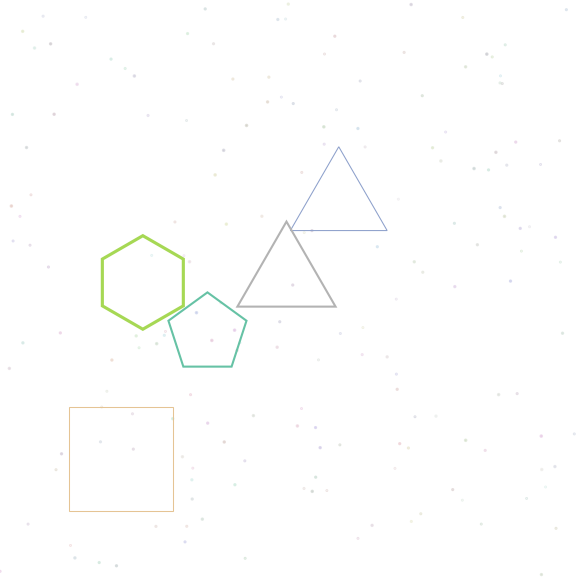[{"shape": "pentagon", "thickness": 1, "radius": 0.36, "center": [0.359, 0.422]}, {"shape": "triangle", "thickness": 0.5, "radius": 0.48, "center": [0.587, 0.648]}, {"shape": "hexagon", "thickness": 1.5, "radius": 0.4, "center": [0.247, 0.51]}, {"shape": "square", "thickness": 0.5, "radius": 0.45, "center": [0.21, 0.204]}, {"shape": "triangle", "thickness": 1, "radius": 0.49, "center": [0.496, 0.517]}]